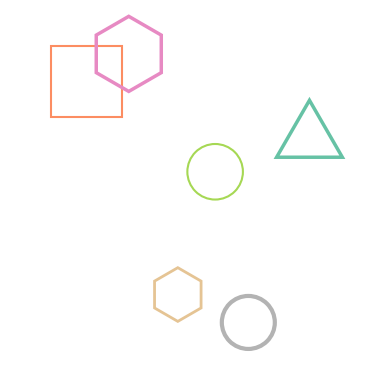[{"shape": "triangle", "thickness": 2.5, "radius": 0.49, "center": [0.804, 0.641]}, {"shape": "square", "thickness": 1.5, "radius": 0.46, "center": [0.225, 0.788]}, {"shape": "hexagon", "thickness": 2.5, "radius": 0.49, "center": [0.334, 0.86]}, {"shape": "circle", "thickness": 1.5, "radius": 0.36, "center": [0.559, 0.554]}, {"shape": "hexagon", "thickness": 2, "radius": 0.35, "center": [0.462, 0.235]}, {"shape": "circle", "thickness": 3, "radius": 0.34, "center": [0.645, 0.162]}]